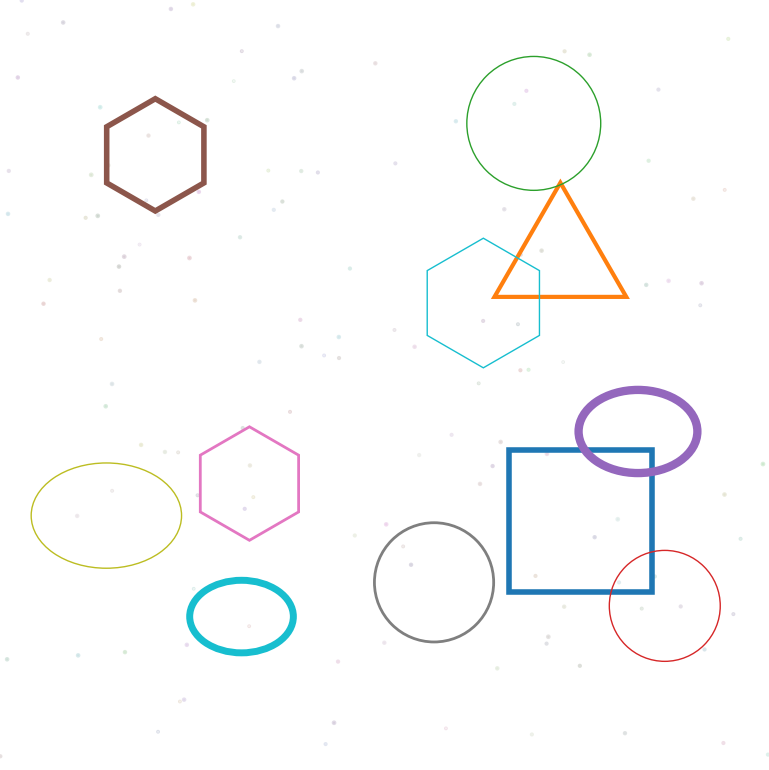[{"shape": "square", "thickness": 2, "radius": 0.46, "center": [0.754, 0.323]}, {"shape": "triangle", "thickness": 1.5, "radius": 0.49, "center": [0.728, 0.664]}, {"shape": "circle", "thickness": 0.5, "radius": 0.43, "center": [0.693, 0.84]}, {"shape": "circle", "thickness": 0.5, "radius": 0.36, "center": [0.863, 0.213]}, {"shape": "oval", "thickness": 3, "radius": 0.39, "center": [0.829, 0.44]}, {"shape": "hexagon", "thickness": 2, "radius": 0.36, "center": [0.202, 0.799]}, {"shape": "hexagon", "thickness": 1, "radius": 0.37, "center": [0.324, 0.372]}, {"shape": "circle", "thickness": 1, "radius": 0.39, "center": [0.564, 0.244]}, {"shape": "oval", "thickness": 0.5, "radius": 0.49, "center": [0.138, 0.33]}, {"shape": "hexagon", "thickness": 0.5, "radius": 0.42, "center": [0.628, 0.606]}, {"shape": "oval", "thickness": 2.5, "radius": 0.34, "center": [0.314, 0.199]}]